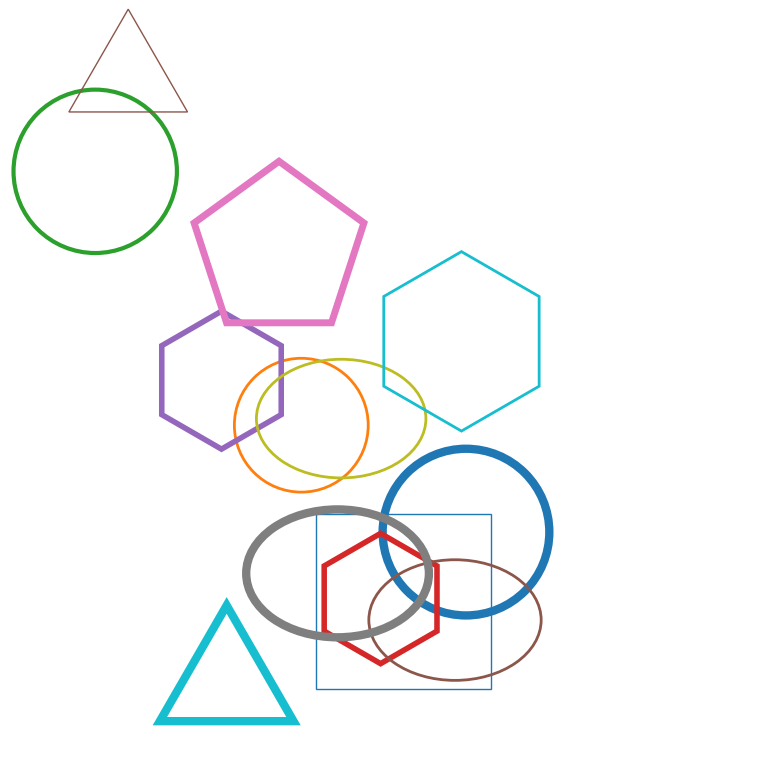[{"shape": "square", "thickness": 0.5, "radius": 0.57, "center": [0.524, 0.219]}, {"shape": "circle", "thickness": 3, "radius": 0.54, "center": [0.605, 0.309]}, {"shape": "circle", "thickness": 1, "radius": 0.43, "center": [0.391, 0.448]}, {"shape": "circle", "thickness": 1.5, "radius": 0.53, "center": [0.124, 0.777]}, {"shape": "hexagon", "thickness": 2, "radius": 0.42, "center": [0.494, 0.223]}, {"shape": "hexagon", "thickness": 2, "radius": 0.45, "center": [0.288, 0.506]}, {"shape": "triangle", "thickness": 0.5, "radius": 0.44, "center": [0.167, 0.899]}, {"shape": "oval", "thickness": 1, "radius": 0.56, "center": [0.591, 0.195]}, {"shape": "pentagon", "thickness": 2.5, "radius": 0.58, "center": [0.362, 0.675]}, {"shape": "oval", "thickness": 3, "radius": 0.59, "center": [0.438, 0.255]}, {"shape": "oval", "thickness": 1, "radius": 0.55, "center": [0.443, 0.456]}, {"shape": "triangle", "thickness": 3, "radius": 0.5, "center": [0.294, 0.114]}, {"shape": "hexagon", "thickness": 1, "radius": 0.58, "center": [0.599, 0.557]}]